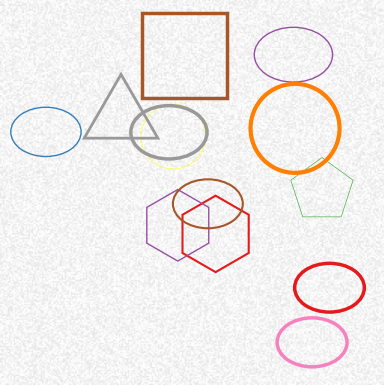[{"shape": "oval", "thickness": 2.5, "radius": 0.45, "center": [0.856, 0.253]}, {"shape": "hexagon", "thickness": 1.5, "radius": 0.5, "center": [0.56, 0.392]}, {"shape": "oval", "thickness": 1, "radius": 0.46, "center": [0.119, 0.657]}, {"shape": "pentagon", "thickness": 0.5, "radius": 0.43, "center": [0.836, 0.506]}, {"shape": "oval", "thickness": 1, "radius": 0.51, "center": [0.762, 0.858]}, {"shape": "hexagon", "thickness": 1, "radius": 0.46, "center": [0.462, 0.415]}, {"shape": "circle", "thickness": 3, "radius": 0.58, "center": [0.766, 0.667]}, {"shape": "circle", "thickness": 0.5, "radius": 0.42, "center": [0.45, 0.645]}, {"shape": "oval", "thickness": 1.5, "radius": 0.45, "center": [0.54, 0.471]}, {"shape": "square", "thickness": 2.5, "radius": 0.55, "center": [0.48, 0.856]}, {"shape": "oval", "thickness": 2.5, "radius": 0.45, "center": [0.811, 0.111]}, {"shape": "triangle", "thickness": 2, "radius": 0.55, "center": [0.314, 0.696]}, {"shape": "oval", "thickness": 2.5, "radius": 0.49, "center": [0.439, 0.656]}]